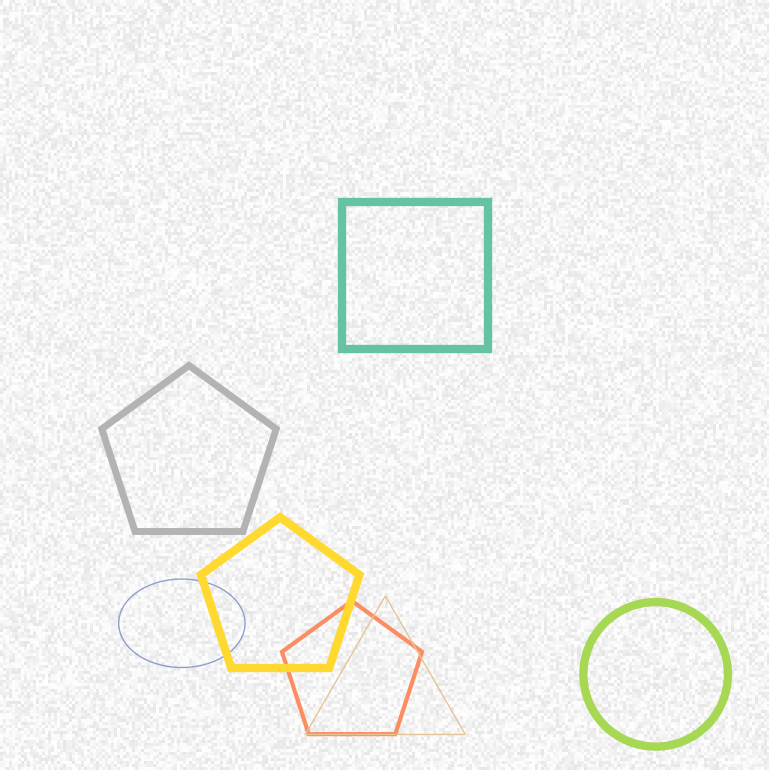[{"shape": "square", "thickness": 3, "radius": 0.48, "center": [0.539, 0.642]}, {"shape": "pentagon", "thickness": 1.5, "radius": 0.48, "center": [0.457, 0.124]}, {"shape": "oval", "thickness": 0.5, "radius": 0.41, "center": [0.236, 0.191]}, {"shape": "circle", "thickness": 3, "radius": 0.47, "center": [0.852, 0.124]}, {"shape": "pentagon", "thickness": 3, "radius": 0.54, "center": [0.364, 0.22]}, {"shape": "triangle", "thickness": 0.5, "radius": 0.6, "center": [0.5, 0.106]}, {"shape": "pentagon", "thickness": 2.5, "radius": 0.6, "center": [0.245, 0.406]}]